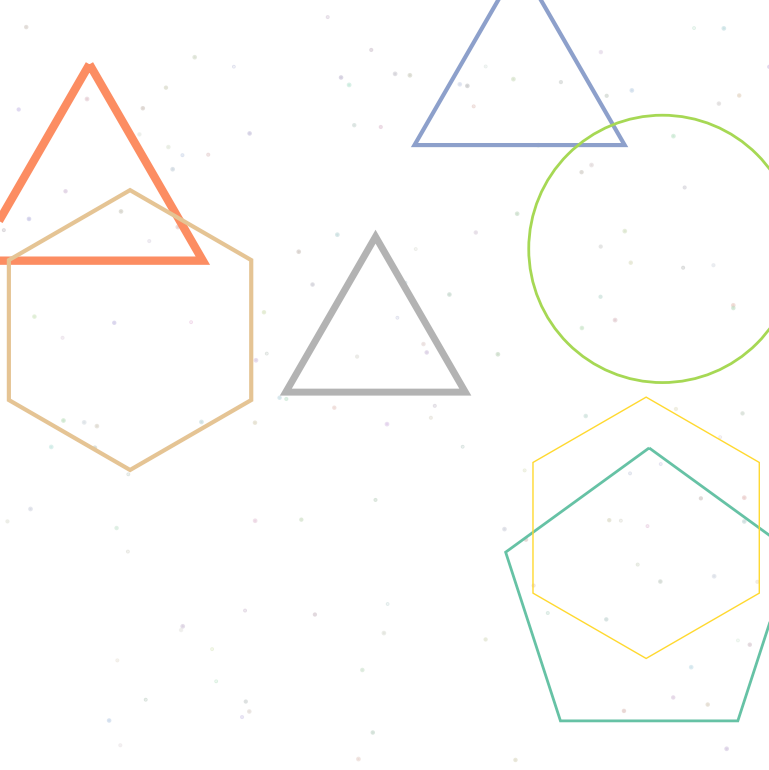[{"shape": "pentagon", "thickness": 1, "radius": 0.98, "center": [0.843, 0.222]}, {"shape": "triangle", "thickness": 3, "radius": 0.85, "center": [0.116, 0.746]}, {"shape": "triangle", "thickness": 1.5, "radius": 0.79, "center": [0.675, 0.89]}, {"shape": "circle", "thickness": 1, "radius": 0.87, "center": [0.86, 0.677]}, {"shape": "hexagon", "thickness": 0.5, "radius": 0.85, "center": [0.839, 0.315]}, {"shape": "hexagon", "thickness": 1.5, "radius": 0.91, "center": [0.169, 0.571]}, {"shape": "triangle", "thickness": 2.5, "radius": 0.67, "center": [0.488, 0.558]}]